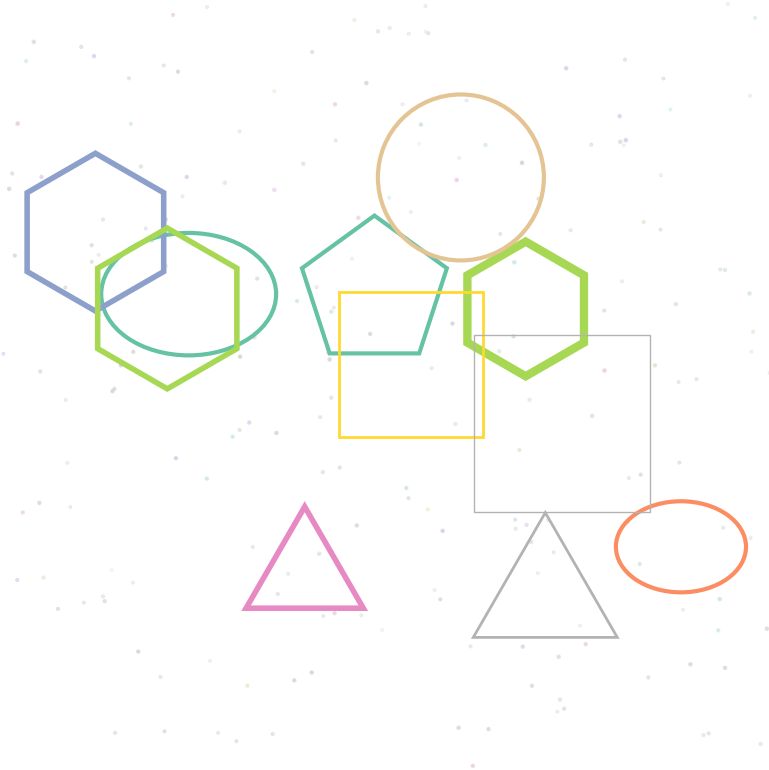[{"shape": "oval", "thickness": 1.5, "radius": 0.57, "center": [0.245, 0.618]}, {"shape": "pentagon", "thickness": 1.5, "radius": 0.49, "center": [0.486, 0.621]}, {"shape": "oval", "thickness": 1.5, "radius": 0.42, "center": [0.884, 0.29]}, {"shape": "hexagon", "thickness": 2, "radius": 0.51, "center": [0.124, 0.699]}, {"shape": "triangle", "thickness": 2, "radius": 0.44, "center": [0.396, 0.254]}, {"shape": "hexagon", "thickness": 2, "radius": 0.52, "center": [0.217, 0.599]}, {"shape": "hexagon", "thickness": 3, "radius": 0.44, "center": [0.683, 0.599]}, {"shape": "square", "thickness": 1, "radius": 0.47, "center": [0.534, 0.527]}, {"shape": "circle", "thickness": 1.5, "radius": 0.54, "center": [0.599, 0.77]}, {"shape": "triangle", "thickness": 1, "radius": 0.54, "center": [0.708, 0.226]}, {"shape": "square", "thickness": 0.5, "radius": 0.57, "center": [0.73, 0.45]}]